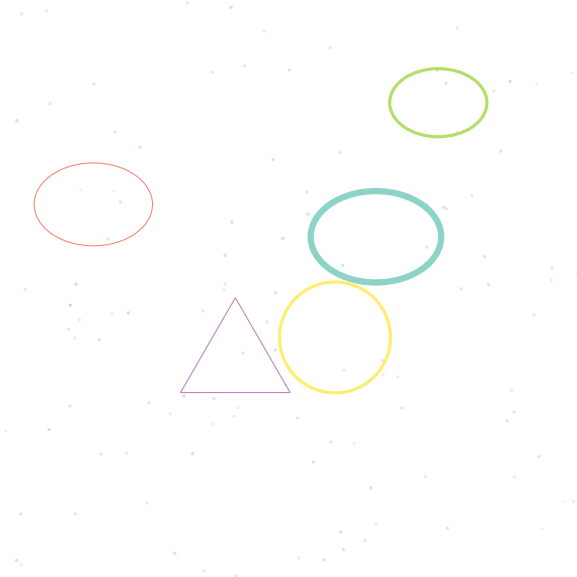[{"shape": "oval", "thickness": 3, "radius": 0.56, "center": [0.651, 0.589]}, {"shape": "oval", "thickness": 0.5, "radius": 0.51, "center": [0.162, 0.645]}, {"shape": "oval", "thickness": 1.5, "radius": 0.42, "center": [0.759, 0.821]}, {"shape": "triangle", "thickness": 0.5, "radius": 0.55, "center": [0.408, 0.374]}, {"shape": "circle", "thickness": 1.5, "radius": 0.48, "center": [0.58, 0.415]}]